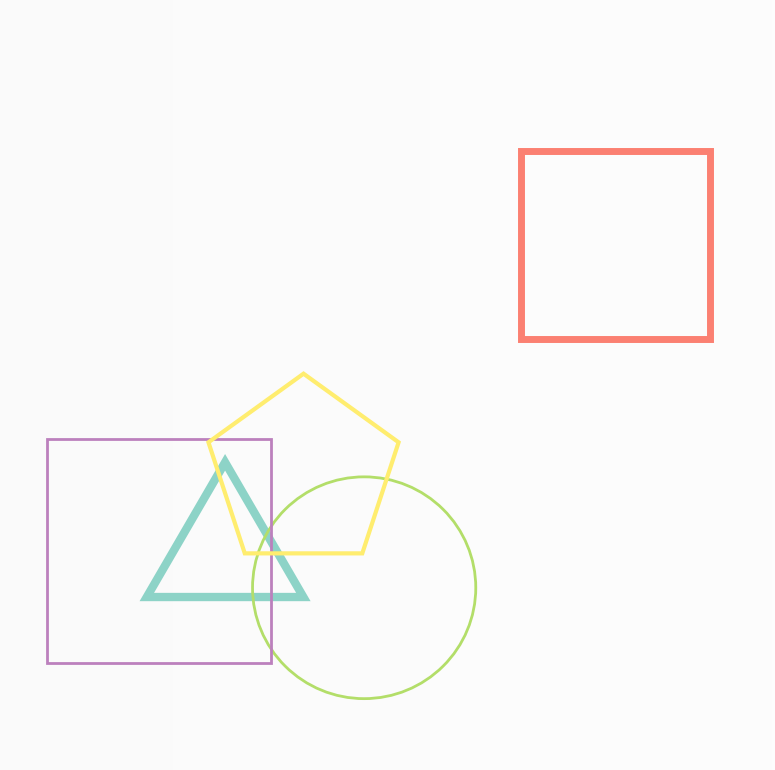[{"shape": "triangle", "thickness": 3, "radius": 0.58, "center": [0.29, 0.283]}, {"shape": "square", "thickness": 2.5, "radius": 0.61, "center": [0.794, 0.681]}, {"shape": "circle", "thickness": 1, "radius": 0.72, "center": [0.47, 0.237]}, {"shape": "square", "thickness": 1, "radius": 0.73, "center": [0.205, 0.284]}, {"shape": "pentagon", "thickness": 1.5, "radius": 0.64, "center": [0.392, 0.386]}]